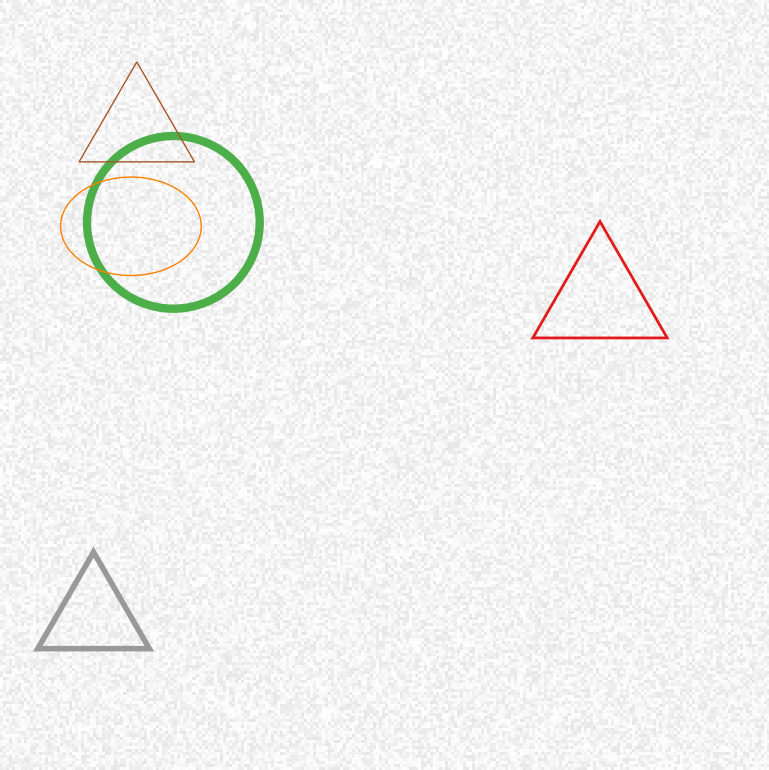[{"shape": "triangle", "thickness": 1, "radius": 0.5, "center": [0.779, 0.612]}, {"shape": "circle", "thickness": 3, "radius": 0.56, "center": [0.225, 0.711]}, {"shape": "oval", "thickness": 0.5, "radius": 0.46, "center": [0.17, 0.706]}, {"shape": "triangle", "thickness": 0.5, "radius": 0.43, "center": [0.178, 0.833]}, {"shape": "triangle", "thickness": 2, "radius": 0.42, "center": [0.122, 0.199]}]